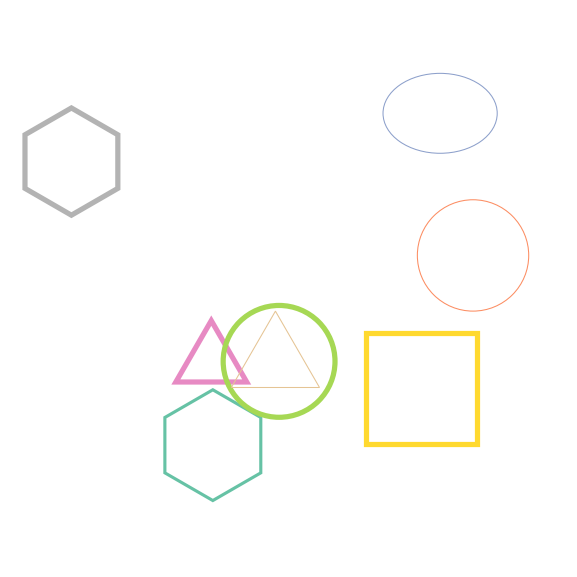[{"shape": "hexagon", "thickness": 1.5, "radius": 0.48, "center": [0.369, 0.228]}, {"shape": "circle", "thickness": 0.5, "radius": 0.48, "center": [0.819, 0.557]}, {"shape": "oval", "thickness": 0.5, "radius": 0.49, "center": [0.762, 0.803]}, {"shape": "triangle", "thickness": 2.5, "radius": 0.35, "center": [0.366, 0.373]}, {"shape": "circle", "thickness": 2.5, "radius": 0.48, "center": [0.483, 0.373]}, {"shape": "square", "thickness": 2.5, "radius": 0.48, "center": [0.73, 0.326]}, {"shape": "triangle", "thickness": 0.5, "radius": 0.44, "center": [0.477, 0.372]}, {"shape": "hexagon", "thickness": 2.5, "radius": 0.46, "center": [0.124, 0.719]}]